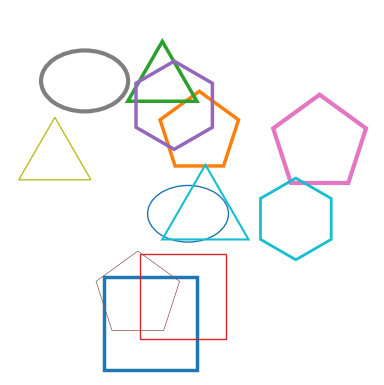[{"shape": "square", "thickness": 2.5, "radius": 0.6, "center": [0.39, 0.16]}, {"shape": "oval", "thickness": 1, "radius": 0.53, "center": [0.488, 0.445]}, {"shape": "pentagon", "thickness": 2.5, "radius": 0.54, "center": [0.518, 0.656]}, {"shape": "triangle", "thickness": 2.5, "radius": 0.52, "center": [0.422, 0.789]}, {"shape": "square", "thickness": 1, "radius": 0.56, "center": [0.475, 0.229]}, {"shape": "hexagon", "thickness": 2.5, "radius": 0.57, "center": [0.452, 0.727]}, {"shape": "pentagon", "thickness": 0.5, "radius": 0.57, "center": [0.358, 0.234]}, {"shape": "pentagon", "thickness": 3, "radius": 0.63, "center": [0.83, 0.627]}, {"shape": "oval", "thickness": 3, "radius": 0.57, "center": [0.22, 0.79]}, {"shape": "triangle", "thickness": 1, "radius": 0.54, "center": [0.142, 0.587]}, {"shape": "triangle", "thickness": 1.5, "radius": 0.65, "center": [0.533, 0.443]}, {"shape": "hexagon", "thickness": 2, "radius": 0.53, "center": [0.768, 0.431]}]